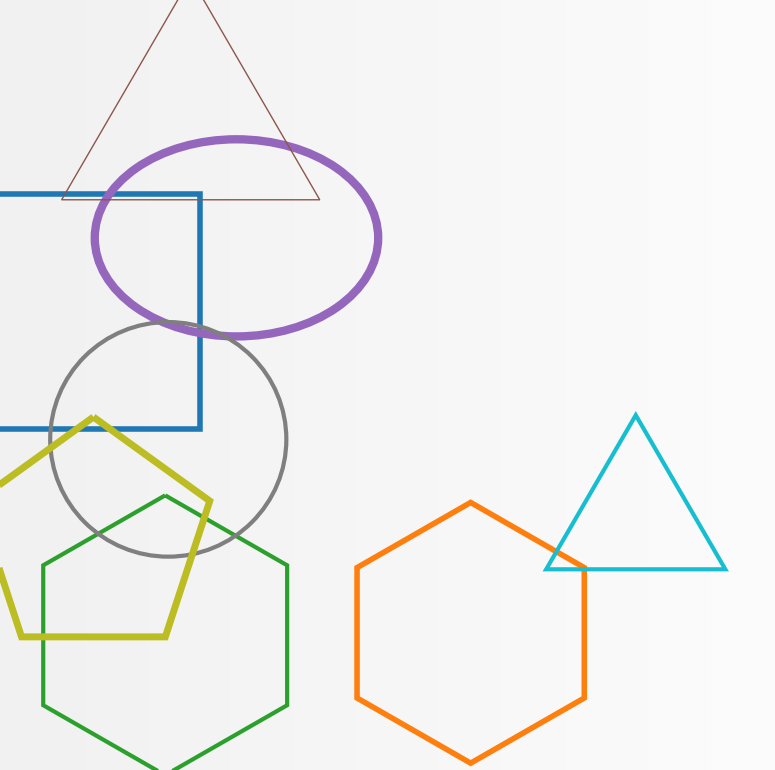[{"shape": "square", "thickness": 2, "radius": 0.77, "center": [0.105, 0.595]}, {"shape": "hexagon", "thickness": 2, "radius": 0.85, "center": [0.607, 0.178]}, {"shape": "hexagon", "thickness": 1.5, "radius": 0.91, "center": [0.213, 0.175]}, {"shape": "oval", "thickness": 3, "radius": 0.91, "center": [0.305, 0.691]}, {"shape": "triangle", "thickness": 0.5, "radius": 0.96, "center": [0.246, 0.837]}, {"shape": "circle", "thickness": 1.5, "radius": 0.76, "center": [0.217, 0.429]}, {"shape": "pentagon", "thickness": 2.5, "radius": 0.79, "center": [0.121, 0.301]}, {"shape": "triangle", "thickness": 1.5, "radius": 0.67, "center": [0.82, 0.327]}]